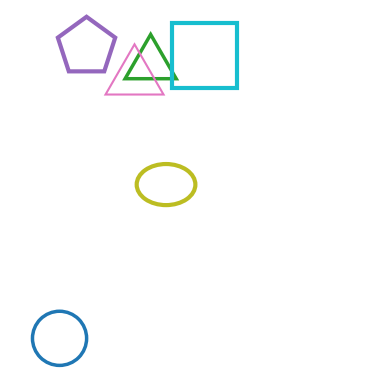[{"shape": "circle", "thickness": 2.5, "radius": 0.35, "center": [0.155, 0.121]}, {"shape": "triangle", "thickness": 2.5, "radius": 0.38, "center": [0.391, 0.834]}, {"shape": "pentagon", "thickness": 3, "radius": 0.39, "center": [0.225, 0.878]}, {"shape": "triangle", "thickness": 1.5, "radius": 0.43, "center": [0.349, 0.798]}, {"shape": "oval", "thickness": 3, "radius": 0.38, "center": [0.431, 0.521]}, {"shape": "square", "thickness": 3, "radius": 0.42, "center": [0.531, 0.856]}]